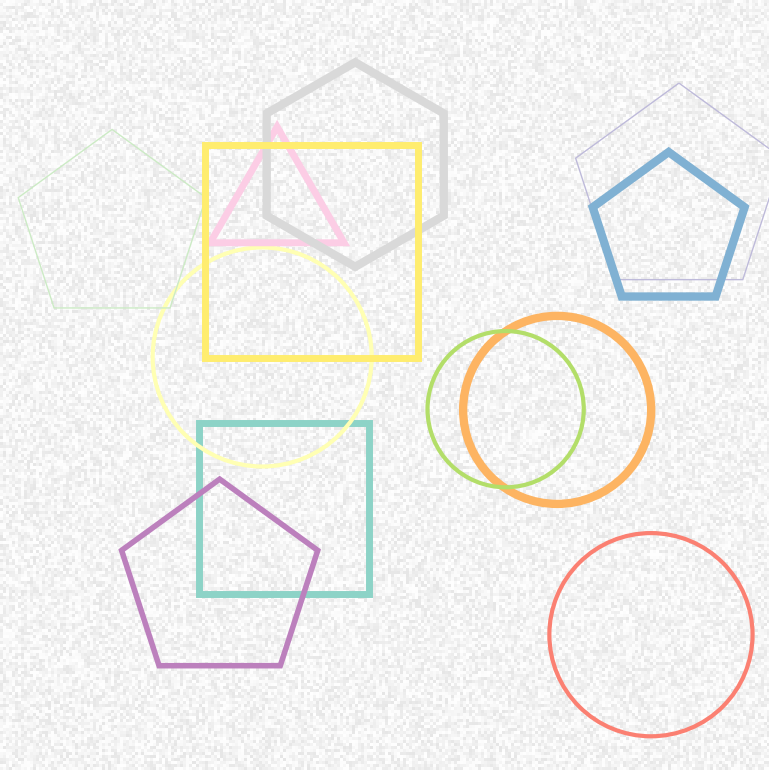[{"shape": "square", "thickness": 2.5, "radius": 0.55, "center": [0.369, 0.339]}, {"shape": "circle", "thickness": 1.5, "radius": 0.71, "center": [0.34, 0.536]}, {"shape": "pentagon", "thickness": 0.5, "radius": 0.71, "center": [0.882, 0.751]}, {"shape": "circle", "thickness": 1.5, "radius": 0.66, "center": [0.845, 0.176]}, {"shape": "pentagon", "thickness": 3, "radius": 0.52, "center": [0.868, 0.699]}, {"shape": "circle", "thickness": 3, "radius": 0.61, "center": [0.724, 0.468]}, {"shape": "circle", "thickness": 1.5, "radius": 0.51, "center": [0.657, 0.469]}, {"shape": "triangle", "thickness": 2.5, "radius": 0.5, "center": [0.36, 0.735]}, {"shape": "hexagon", "thickness": 3, "radius": 0.66, "center": [0.461, 0.786]}, {"shape": "pentagon", "thickness": 2, "radius": 0.67, "center": [0.285, 0.244]}, {"shape": "pentagon", "thickness": 0.5, "radius": 0.64, "center": [0.146, 0.704]}, {"shape": "square", "thickness": 2.5, "radius": 0.69, "center": [0.405, 0.673]}]